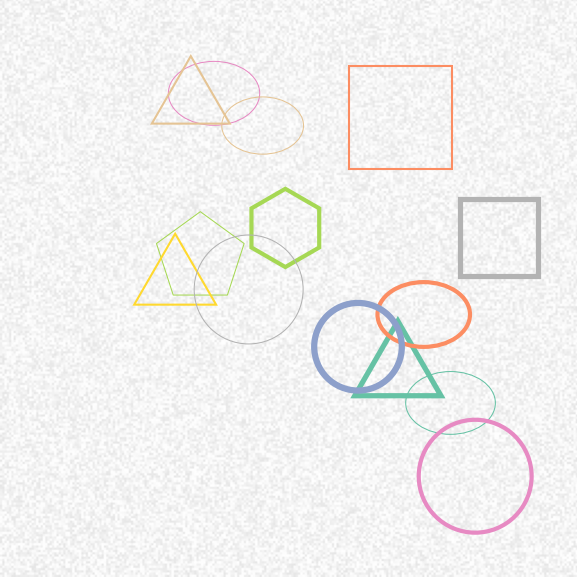[{"shape": "triangle", "thickness": 2.5, "radius": 0.43, "center": [0.689, 0.357]}, {"shape": "oval", "thickness": 0.5, "radius": 0.39, "center": [0.78, 0.301]}, {"shape": "square", "thickness": 1, "radius": 0.44, "center": [0.694, 0.795]}, {"shape": "oval", "thickness": 2, "radius": 0.4, "center": [0.734, 0.455]}, {"shape": "circle", "thickness": 3, "radius": 0.38, "center": [0.62, 0.399]}, {"shape": "circle", "thickness": 2, "radius": 0.49, "center": [0.823, 0.175]}, {"shape": "oval", "thickness": 0.5, "radius": 0.4, "center": [0.371, 0.838]}, {"shape": "pentagon", "thickness": 0.5, "radius": 0.4, "center": [0.347, 0.553]}, {"shape": "hexagon", "thickness": 2, "radius": 0.34, "center": [0.494, 0.604]}, {"shape": "triangle", "thickness": 1, "radius": 0.41, "center": [0.303, 0.513]}, {"shape": "oval", "thickness": 0.5, "radius": 0.35, "center": [0.455, 0.782]}, {"shape": "triangle", "thickness": 1, "radius": 0.39, "center": [0.33, 0.824]}, {"shape": "square", "thickness": 2.5, "radius": 0.33, "center": [0.864, 0.588]}, {"shape": "circle", "thickness": 0.5, "radius": 0.47, "center": [0.431, 0.498]}]